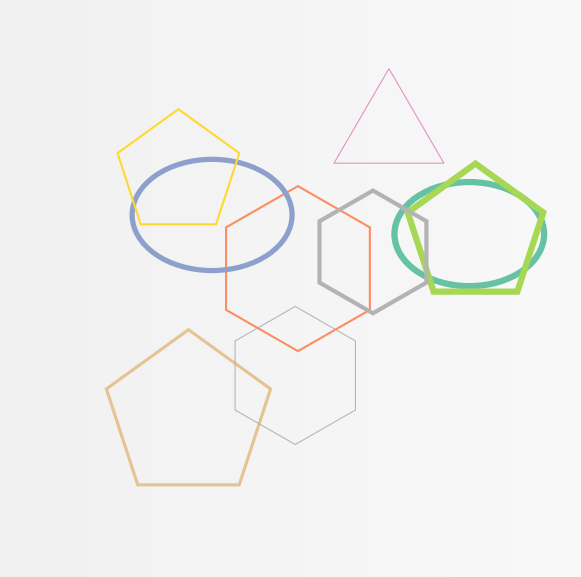[{"shape": "oval", "thickness": 3, "radius": 0.64, "center": [0.807, 0.594]}, {"shape": "hexagon", "thickness": 1, "radius": 0.71, "center": [0.513, 0.534]}, {"shape": "oval", "thickness": 2.5, "radius": 0.69, "center": [0.365, 0.627]}, {"shape": "triangle", "thickness": 0.5, "radius": 0.55, "center": [0.669, 0.771]}, {"shape": "pentagon", "thickness": 3, "radius": 0.61, "center": [0.818, 0.593]}, {"shape": "pentagon", "thickness": 1, "radius": 0.55, "center": [0.307, 0.7]}, {"shape": "pentagon", "thickness": 1.5, "radius": 0.74, "center": [0.324, 0.28]}, {"shape": "hexagon", "thickness": 0.5, "radius": 0.6, "center": [0.508, 0.349]}, {"shape": "hexagon", "thickness": 2, "radius": 0.53, "center": [0.642, 0.563]}]